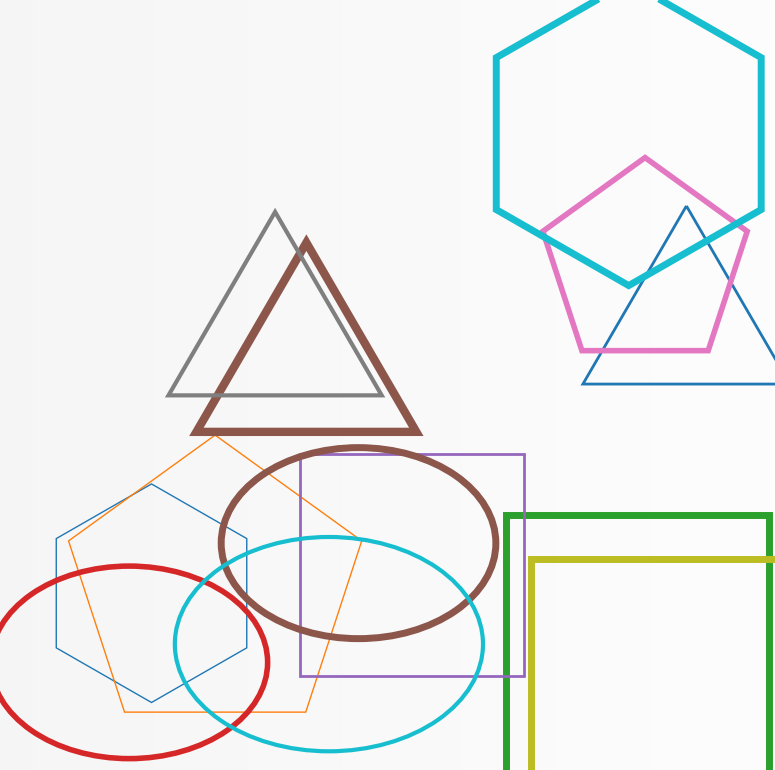[{"shape": "triangle", "thickness": 1, "radius": 0.77, "center": [0.886, 0.578]}, {"shape": "hexagon", "thickness": 0.5, "radius": 0.71, "center": [0.195, 0.23]}, {"shape": "pentagon", "thickness": 0.5, "radius": 0.99, "center": [0.278, 0.236]}, {"shape": "square", "thickness": 2.5, "radius": 0.85, "center": [0.823, 0.162]}, {"shape": "oval", "thickness": 2, "radius": 0.89, "center": [0.167, 0.14]}, {"shape": "square", "thickness": 1, "radius": 0.72, "center": [0.531, 0.266]}, {"shape": "triangle", "thickness": 3, "radius": 0.82, "center": [0.395, 0.521]}, {"shape": "oval", "thickness": 2.5, "radius": 0.89, "center": [0.463, 0.295]}, {"shape": "pentagon", "thickness": 2, "radius": 0.69, "center": [0.832, 0.657]}, {"shape": "triangle", "thickness": 1.5, "radius": 0.79, "center": [0.355, 0.566]}, {"shape": "square", "thickness": 2.5, "radius": 0.81, "center": [0.847, 0.112]}, {"shape": "oval", "thickness": 1.5, "radius": 0.99, "center": [0.424, 0.163]}, {"shape": "hexagon", "thickness": 2.5, "radius": 0.99, "center": [0.811, 0.826]}]